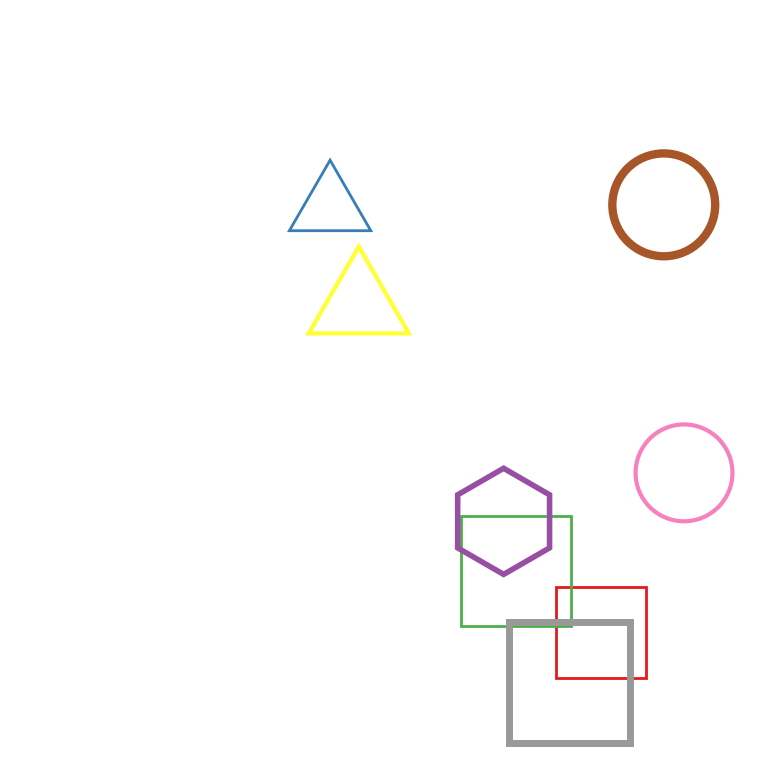[{"shape": "square", "thickness": 1, "radius": 0.29, "center": [0.781, 0.178]}, {"shape": "triangle", "thickness": 1, "radius": 0.31, "center": [0.429, 0.731]}, {"shape": "square", "thickness": 1, "radius": 0.36, "center": [0.67, 0.259]}, {"shape": "hexagon", "thickness": 2, "radius": 0.34, "center": [0.654, 0.323]}, {"shape": "triangle", "thickness": 1.5, "radius": 0.38, "center": [0.466, 0.605]}, {"shape": "circle", "thickness": 3, "radius": 0.33, "center": [0.862, 0.734]}, {"shape": "circle", "thickness": 1.5, "radius": 0.31, "center": [0.888, 0.386]}, {"shape": "square", "thickness": 2.5, "radius": 0.39, "center": [0.74, 0.114]}]